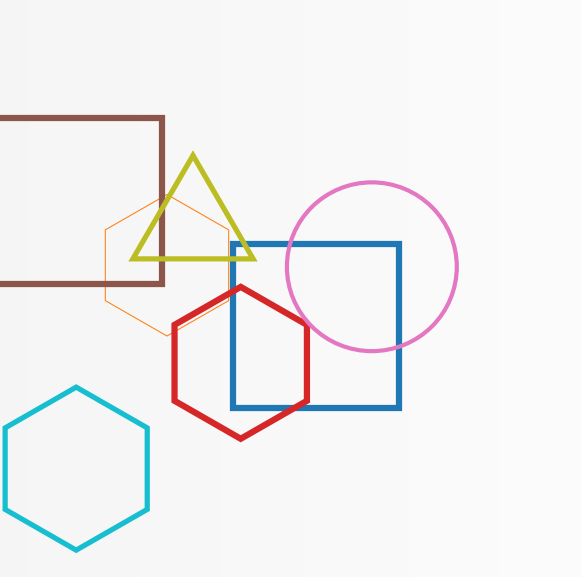[{"shape": "square", "thickness": 3, "radius": 0.71, "center": [0.544, 0.435]}, {"shape": "hexagon", "thickness": 0.5, "radius": 0.61, "center": [0.287, 0.54]}, {"shape": "hexagon", "thickness": 3, "radius": 0.66, "center": [0.414, 0.371]}, {"shape": "square", "thickness": 3, "radius": 0.72, "center": [0.136, 0.651]}, {"shape": "circle", "thickness": 2, "radius": 0.73, "center": [0.64, 0.537]}, {"shape": "triangle", "thickness": 2.5, "radius": 0.6, "center": [0.332, 0.611]}, {"shape": "hexagon", "thickness": 2.5, "radius": 0.71, "center": [0.131, 0.188]}]